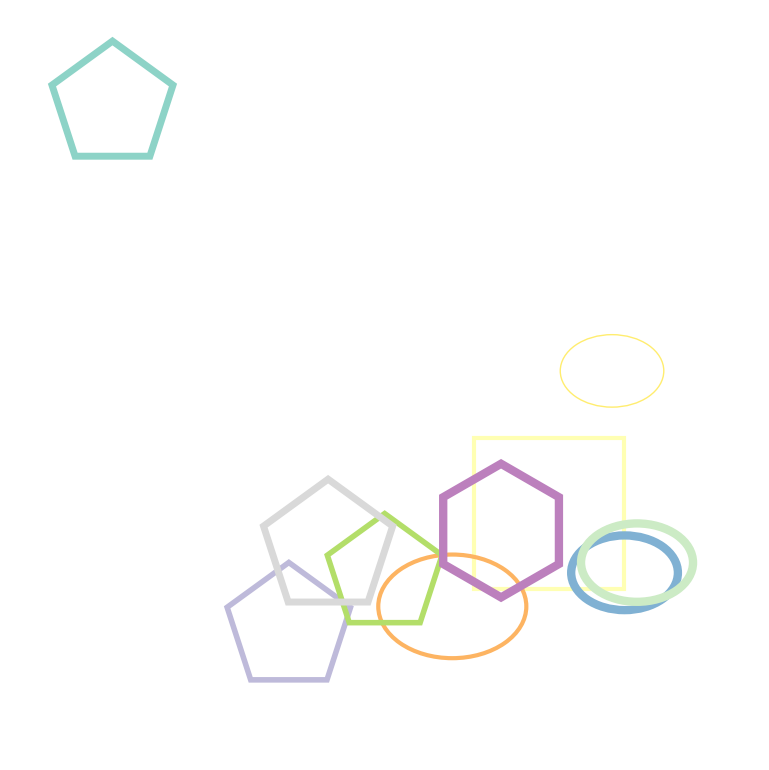[{"shape": "pentagon", "thickness": 2.5, "radius": 0.41, "center": [0.146, 0.864]}, {"shape": "square", "thickness": 1.5, "radius": 0.49, "center": [0.713, 0.333]}, {"shape": "pentagon", "thickness": 2, "radius": 0.42, "center": [0.375, 0.185]}, {"shape": "oval", "thickness": 3, "radius": 0.35, "center": [0.811, 0.256]}, {"shape": "oval", "thickness": 1.5, "radius": 0.48, "center": [0.587, 0.213]}, {"shape": "pentagon", "thickness": 2, "radius": 0.39, "center": [0.5, 0.255]}, {"shape": "pentagon", "thickness": 2.5, "radius": 0.44, "center": [0.426, 0.289]}, {"shape": "hexagon", "thickness": 3, "radius": 0.43, "center": [0.651, 0.311]}, {"shape": "oval", "thickness": 3, "radius": 0.36, "center": [0.827, 0.269]}, {"shape": "oval", "thickness": 0.5, "radius": 0.34, "center": [0.795, 0.518]}]